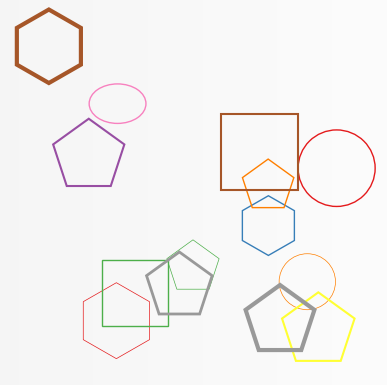[{"shape": "circle", "thickness": 1, "radius": 0.5, "center": [0.869, 0.563]}, {"shape": "hexagon", "thickness": 0.5, "radius": 0.49, "center": [0.3, 0.167]}, {"shape": "hexagon", "thickness": 1, "radius": 0.39, "center": [0.693, 0.414]}, {"shape": "pentagon", "thickness": 0.5, "radius": 0.35, "center": [0.498, 0.306]}, {"shape": "square", "thickness": 1, "radius": 0.43, "center": [0.348, 0.239]}, {"shape": "pentagon", "thickness": 1.5, "radius": 0.48, "center": [0.229, 0.595]}, {"shape": "pentagon", "thickness": 1, "radius": 0.35, "center": [0.692, 0.517]}, {"shape": "circle", "thickness": 0.5, "radius": 0.36, "center": [0.793, 0.268]}, {"shape": "pentagon", "thickness": 1.5, "radius": 0.49, "center": [0.821, 0.142]}, {"shape": "hexagon", "thickness": 3, "radius": 0.48, "center": [0.126, 0.88]}, {"shape": "square", "thickness": 1.5, "radius": 0.5, "center": [0.669, 0.605]}, {"shape": "oval", "thickness": 1, "radius": 0.37, "center": [0.303, 0.731]}, {"shape": "pentagon", "thickness": 3, "radius": 0.47, "center": [0.723, 0.166]}, {"shape": "pentagon", "thickness": 2, "radius": 0.45, "center": [0.463, 0.256]}]